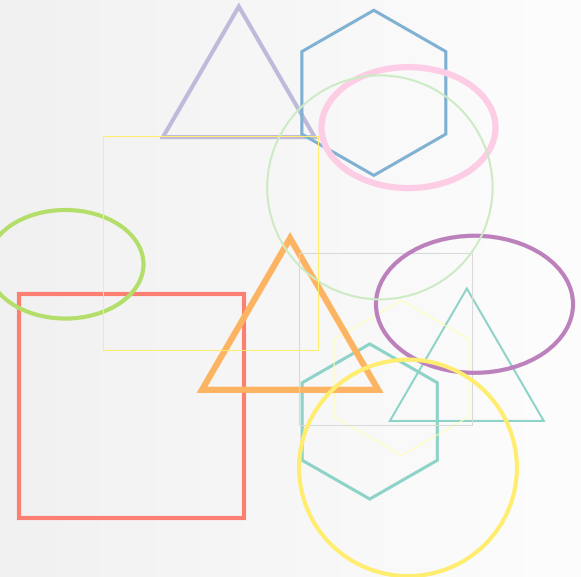[{"shape": "triangle", "thickness": 1, "radius": 0.76, "center": [0.803, 0.347]}, {"shape": "hexagon", "thickness": 1.5, "radius": 0.67, "center": [0.636, 0.269]}, {"shape": "hexagon", "thickness": 0.5, "radius": 0.67, "center": [0.691, 0.345]}, {"shape": "triangle", "thickness": 2, "radius": 0.75, "center": [0.411, 0.837]}, {"shape": "square", "thickness": 2, "radius": 0.97, "center": [0.227, 0.296]}, {"shape": "hexagon", "thickness": 1.5, "radius": 0.71, "center": [0.643, 0.838]}, {"shape": "triangle", "thickness": 3, "radius": 0.88, "center": [0.499, 0.412]}, {"shape": "oval", "thickness": 2, "radius": 0.67, "center": [0.113, 0.542]}, {"shape": "oval", "thickness": 3, "radius": 0.75, "center": [0.703, 0.778]}, {"shape": "square", "thickness": 0.5, "radius": 0.74, "center": [0.663, 0.412]}, {"shape": "oval", "thickness": 2, "radius": 0.85, "center": [0.816, 0.472]}, {"shape": "circle", "thickness": 1, "radius": 0.97, "center": [0.654, 0.675]}, {"shape": "square", "thickness": 0.5, "radius": 0.92, "center": [0.362, 0.578]}, {"shape": "circle", "thickness": 2, "radius": 0.94, "center": [0.702, 0.189]}]